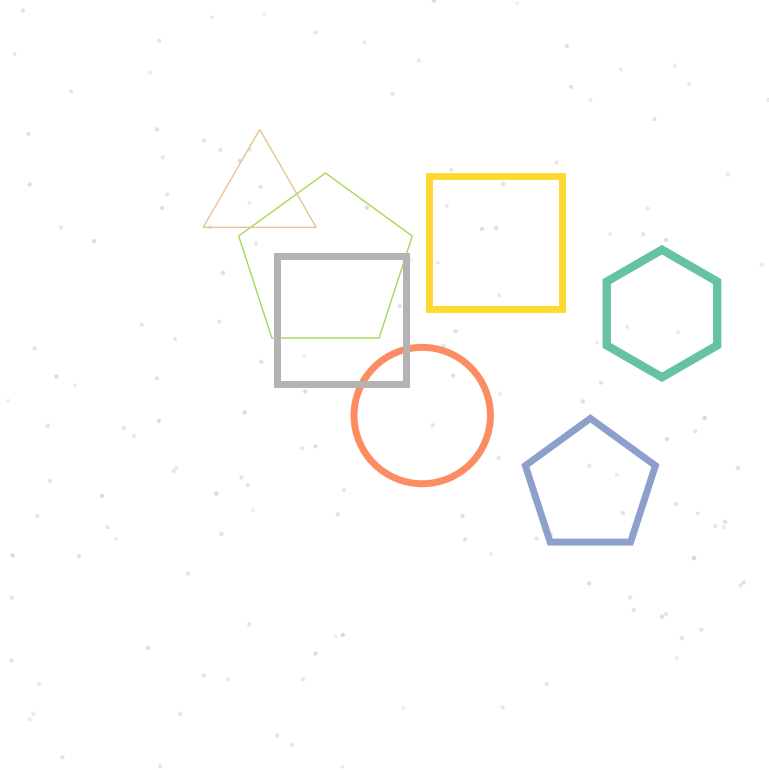[{"shape": "hexagon", "thickness": 3, "radius": 0.41, "center": [0.86, 0.593]}, {"shape": "circle", "thickness": 2.5, "radius": 0.44, "center": [0.548, 0.46]}, {"shape": "pentagon", "thickness": 2.5, "radius": 0.44, "center": [0.767, 0.368]}, {"shape": "pentagon", "thickness": 0.5, "radius": 0.59, "center": [0.423, 0.657]}, {"shape": "square", "thickness": 2.5, "radius": 0.43, "center": [0.644, 0.685]}, {"shape": "triangle", "thickness": 0.5, "radius": 0.42, "center": [0.337, 0.747]}, {"shape": "square", "thickness": 2.5, "radius": 0.42, "center": [0.444, 0.585]}]